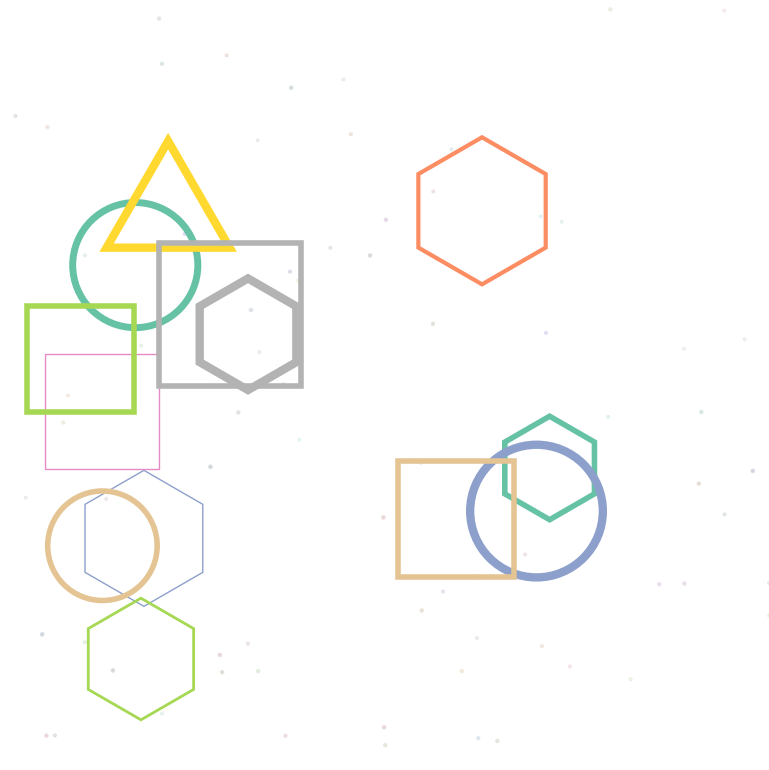[{"shape": "hexagon", "thickness": 2, "radius": 0.34, "center": [0.714, 0.392]}, {"shape": "circle", "thickness": 2.5, "radius": 0.41, "center": [0.176, 0.656]}, {"shape": "hexagon", "thickness": 1.5, "radius": 0.48, "center": [0.626, 0.726]}, {"shape": "circle", "thickness": 3, "radius": 0.43, "center": [0.697, 0.336]}, {"shape": "hexagon", "thickness": 0.5, "radius": 0.44, "center": [0.187, 0.301]}, {"shape": "square", "thickness": 0.5, "radius": 0.37, "center": [0.132, 0.465]}, {"shape": "square", "thickness": 2, "radius": 0.34, "center": [0.104, 0.534]}, {"shape": "hexagon", "thickness": 1, "radius": 0.39, "center": [0.183, 0.144]}, {"shape": "triangle", "thickness": 3, "radius": 0.46, "center": [0.218, 0.725]}, {"shape": "circle", "thickness": 2, "radius": 0.36, "center": [0.133, 0.291]}, {"shape": "square", "thickness": 2, "radius": 0.38, "center": [0.592, 0.326]}, {"shape": "square", "thickness": 2, "radius": 0.46, "center": [0.299, 0.592]}, {"shape": "hexagon", "thickness": 3, "radius": 0.36, "center": [0.322, 0.566]}]